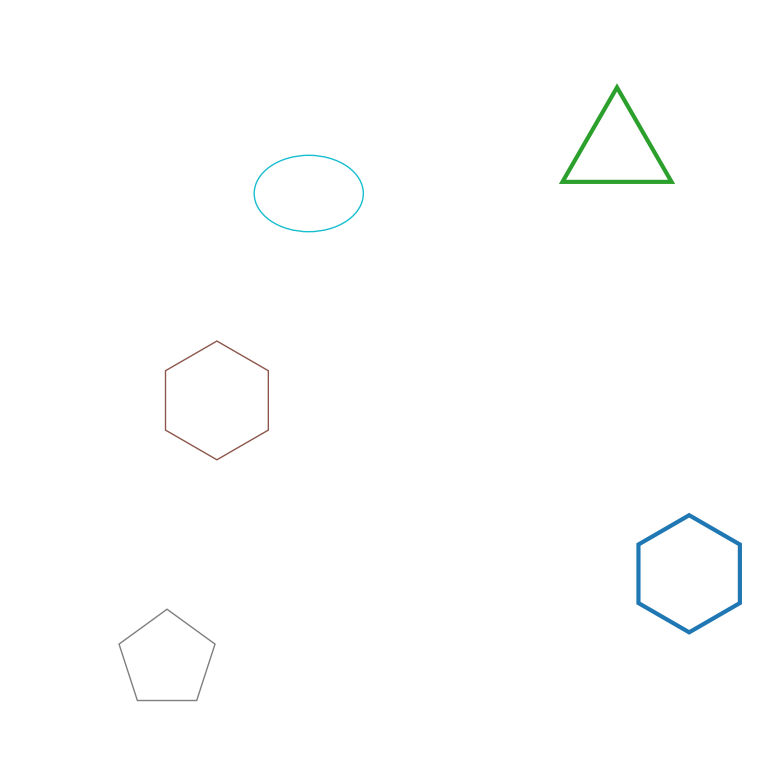[{"shape": "hexagon", "thickness": 1.5, "radius": 0.38, "center": [0.895, 0.255]}, {"shape": "triangle", "thickness": 1.5, "radius": 0.41, "center": [0.801, 0.805]}, {"shape": "hexagon", "thickness": 0.5, "radius": 0.39, "center": [0.282, 0.48]}, {"shape": "pentagon", "thickness": 0.5, "radius": 0.33, "center": [0.217, 0.143]}, {"shape": "oval", "thickness": 0.5, "radius": 0.35, "center": [0.401, 0.749]}]